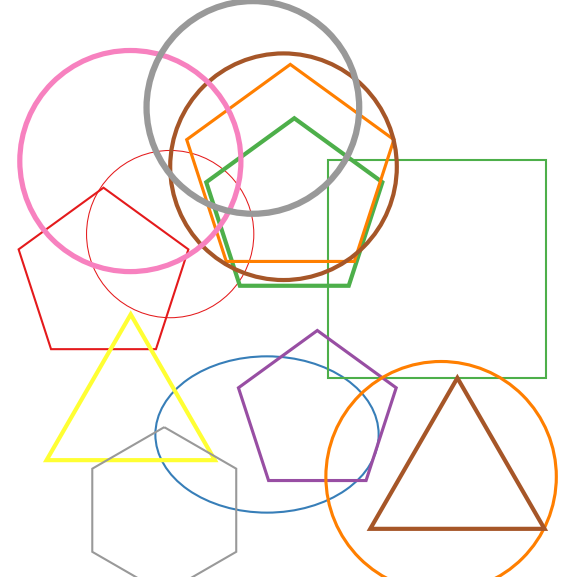[{"shape": "pentagon", "thickness": 1, "radius": 0.77, "center": [0.179, 0.52]}, {"shape": "circle", "thickness": 0.5, "radius": 0.72, "center": [0.295, 0.594]}, {"shape": "oval", "thickness": 1, "radius": 0.97, "center": [0.462, 0.247]}, {"shape": "square", "thickness": 1, "radius": 0.94, "center": [0.757, 0.534]}, {"shape": "pentagon", "thickness": 2, "radius": 0.8, "center": [0.51, 0.634]}, {"shape": "pentagon", "thickness": 1.5, "radius": 0.72, "center": [0.549, 0.283]}, {"shape": "circle", "thickness": 1.5, "radius": 1.0, "center": [0.764, 0.174]}, {"shape": "pentagon", "thickness": 1.5, "radius": 0.94, "center": [0.503, 0.699]}, {"shape": "triangle", "thickness": 2, "radius": 0.84, "center": [0.226, 0.286]}, {"shape": "triangle", "thickness": 2, "radius": 0.87, "center": [0.792, 0.171]}, {"shape": "circle", "thickness": 2, "radius": 0.98, "center": [0.491, 0.71]}, {"shape": "circle", "thickness": 2.5, "radius": 0.96, "center": [0.226, 0.72]}, {"shape": "hexagon", "thickness": 1, "radius": 0.72, "center": [0.284, 0.116]}, {"shape": "circle", "thickness": 3, "radius": 0.92, "center": [0.438, 0.813]}]